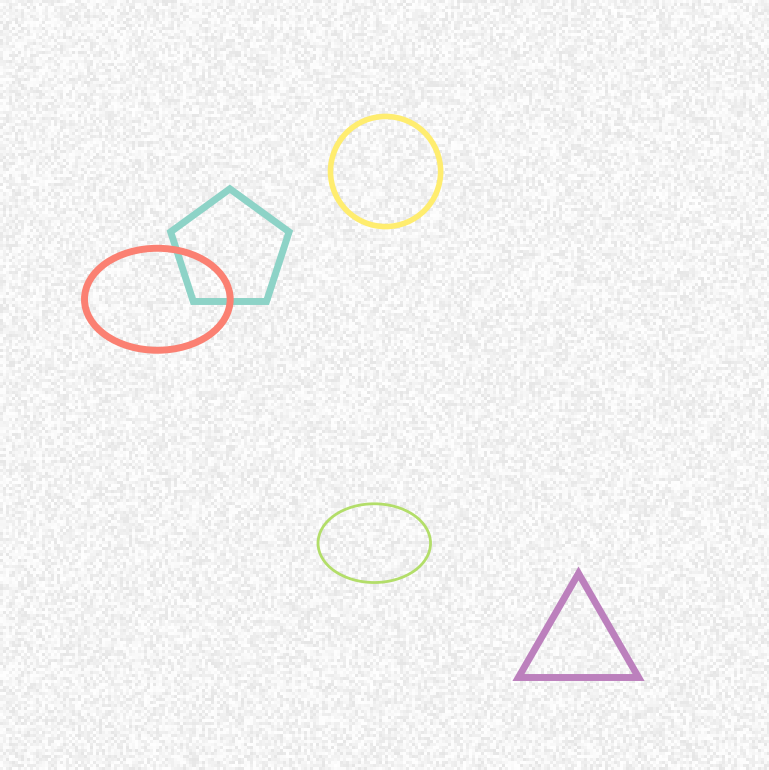[{"shape": "pentagon", "thickness": 2.5, "radius": 0.4, "center": [0.299, 0.674]}, {"shape": "oval", "thickness": 2.5, "radius": 0.47, "center": [0.204, 0.611]}, {"shape": "oval", "thickness": 1, "radius": 0.37, "center": [0.486, 0.295]}, {"shape": "triangle", "thickness": 2.5, "radius": 0.45, "center": [0.751, 0.165]}, {"shape": "circle", "thickness": 2, "radius": 0.36, "center": [0.501, 0.777]}]